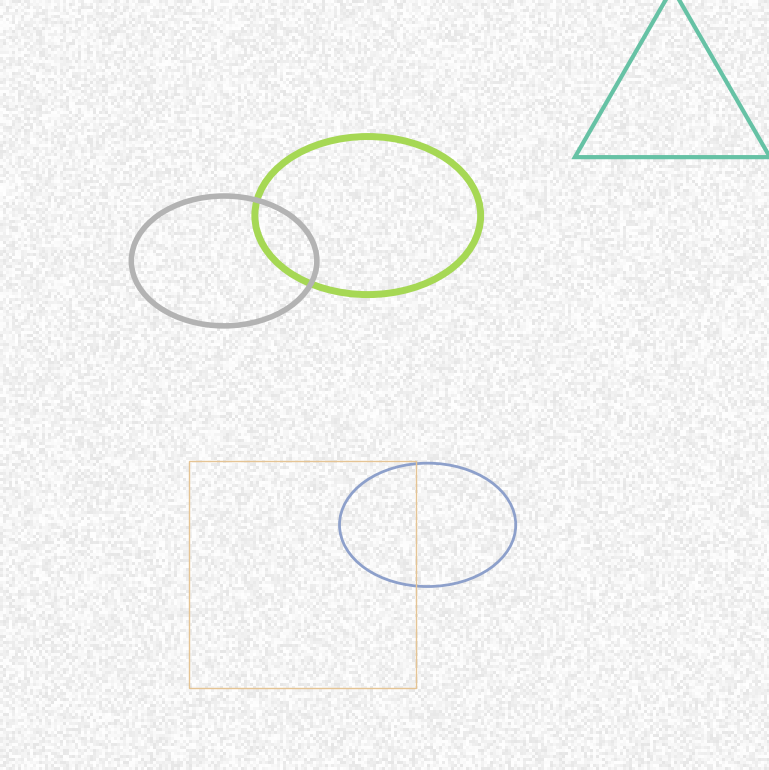[{"shape": "triangle", "thickness": 1.5, "radius": 0.73, "center": [0.873, 0.869]}, {"shape": "oval", "thickness": 1, "radius": 0.57, "center": [0.555, 0.318]}, {"shape": "oval", "thickness": 2.5, "radius": 0.73, "center": [0.478, 0.72]}, {"shape": "square", "thickness": 0.5, "radius": 0.74, "center": [0.393, 0.254]}, {"shape": "oval", "thickness": 2, "radius": 0.6, "center": [0.291, 0.661]}]